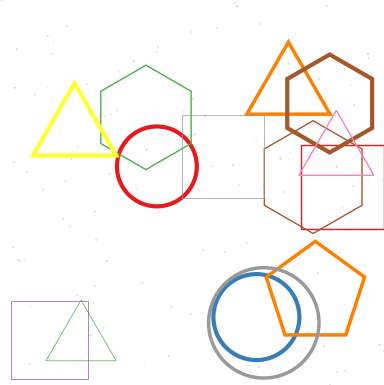[{"shape": "circle", "thickness": 3, "radius": 0.52, "center": [0.407, 0.568]}, {"shape": "square", "thickness": 1, "radius": 0.54, "center": [0.889, 0.515]}, {"shape": "circle", "thickness": 3, "radius": 0.56, "center": [0.666, 0.176]}, {"shape": "hexagon", "thickness": 1, "radius": 0.68, "center": [0.379, 0.695]}, {"shape": "triangle", "thickness": 0.5, "radius": 0.53, "center": [0.211, 0.115]}, {"shape": "square", "thickness": 0.5, "radius": 0.51, "center": [0.128, 0.116]}, {"shape": "triangle", "thickness": 2.5, "radius": 0.62, "center": [0.749, 0.766]}, {"shape": "pentagon", "thickness": 2.5, "radius": 0.67, "center": [0.819, 0.239]}, {"shape": "triangle", "thickness": 3, "radius": 0.62, "center": [0.194, 0.659]}, {"shape": "hexagon", "thickness": 3, "radius": 0.64, "center": [0.856, 0.731]}, {"shape": "hexagon", "thickness": 1, "radius": 0.73, "center": [0.813, 0.54]}, {"shape": "triangle", "thickness": 1, "radius": 0.56, "center": [0.874, 0.601]}, {"shape": "square", "thickness": 0.5, "radius": 0.54, "center": [0.579, 0.594]}, {"shape": "circle", "thickness": 2.5, "radius": 0.72, "center": [0.685, 0.161]}]